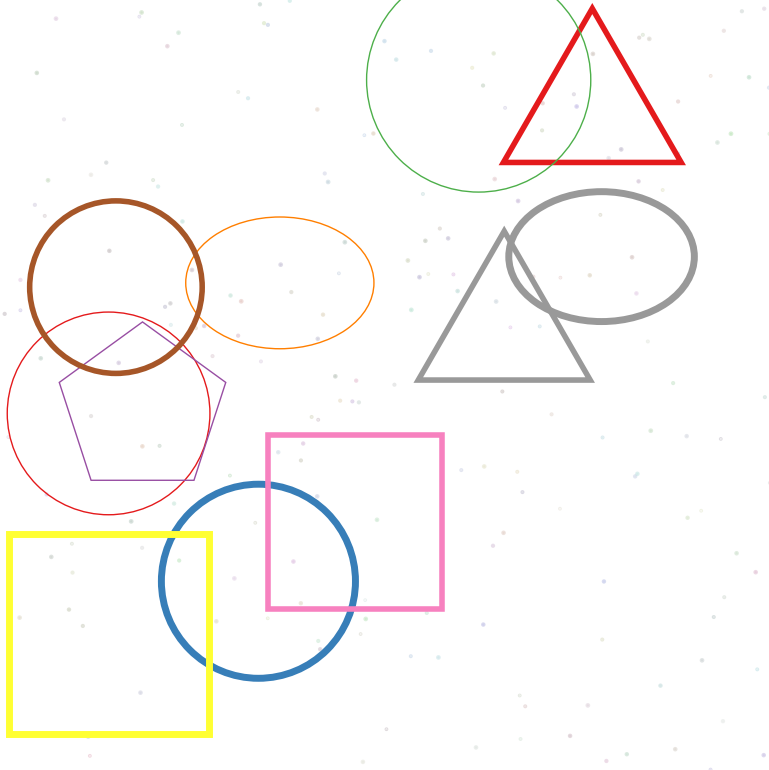[{"shape": "triangle", "thickness": 2, "radius": 0.67, "center": [0.769, 0.856]}, {"shape": "circle", "thickness": 0.5, "radius": 0.66, "center": [0.141, 0.463]}, {"shape": "circle", "thickness": 2.5, "radius": 0.63, "center": [0.336, 0.245]}, {"shape": "circle", "thickness": 0.5, "radius": 0.73, "center": [0.622, 0.896]}, {"shape": "pentagon", "thickness": 0.5, "radius": 0.57, "center": [0.185, 0.468]}, {"shape": "oval", "thickness": 0.5, "radius": 0.61, "center": [0.363, 0.633]}, {"shape": "square", "thickness": 2.5, "radius": 0.65, "center": [0.141, 0.176]}, {"shape": "circle", "thickness": 2, "radius": 0.56, "center": [0.151, 0.627]}, {"shape": "square", "thickness": 2, "radius": 0.56, "center": [0.461, 0.322]}, {"shape": "oval", "thickness": 2.5, "radius": 0.6, "center": [0.781, 0.667]}, {"shape": "triangle", "thickness": 2, "radius": 0.64, "center": [0.655, 0.571]}]